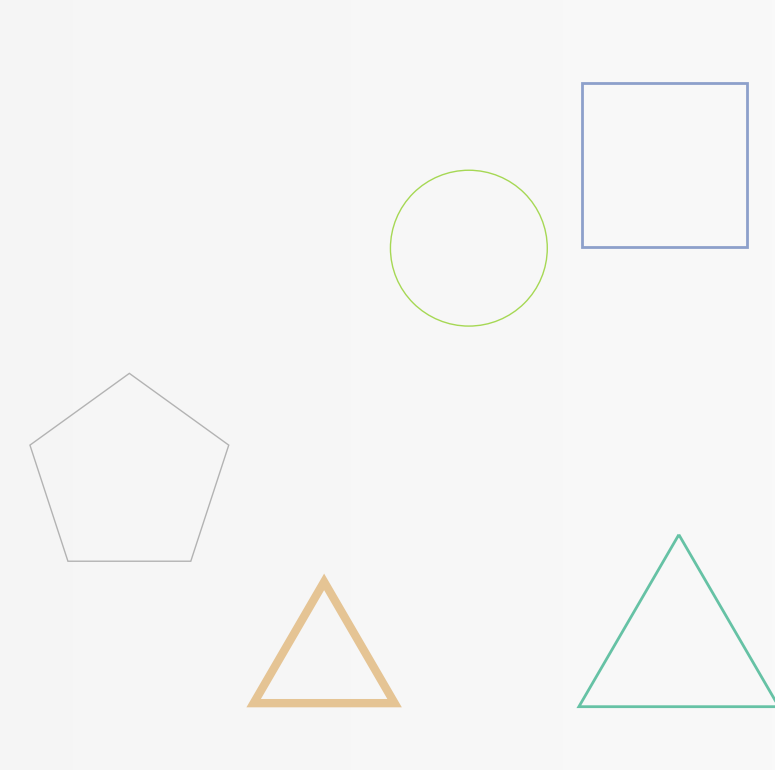[{"shape": "triangle", "thickness": 1, "radius": 0.74, "center": [0.876, 0.157]}, {"shape": "square", "thickness": 1, "radius": 0.53, "center": [0.857, 0.786]}, {"shape": "circle", "thickness": 0.5, "radius": 0.51, "center": [0.605, 0.678]}, {"shape": "triangle", "thickness": 3, "radius": 0.52, "center": [0.418, 0.139]}, {"shape": "pentagon", "thickness": 0.5, "radius": 0.67, "center": [0.167, 0.38]}]